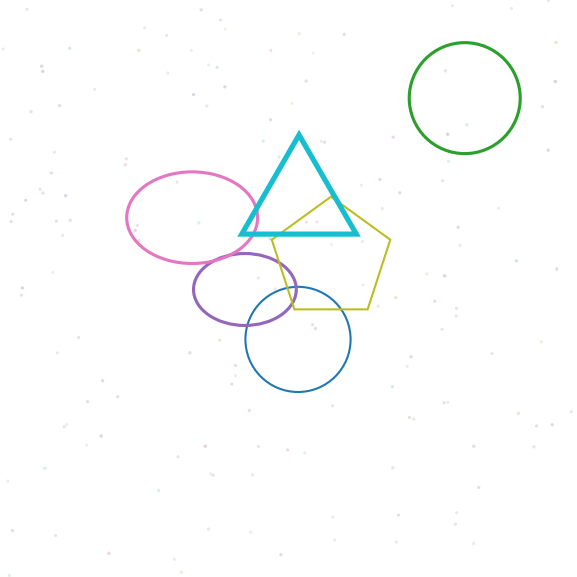[{"shape": "circle", "thickness": 1, "radius": 0.46, "center": [0.516, 0.411]}, {"shape": "circle", "thickness": 1.5, "radius": 0.48, "center": [0.805, 0.829]}, {"shape": "oval", "thickness": 1.5, "radius": 0.44, "center": [0.424, 0.498]}, {"shape": "oval", "thickness": 1.5, "radius": 0.57, "center": [0.333, 0.622]}, {"shape": "pentagon", "thickness": 1, "radius": 0.54, "center": [0.573, 0.551]}, {"shape": "triangle", "thickness": 2.5, "radius": 0.57, "center": [0.518, 0.651]}]